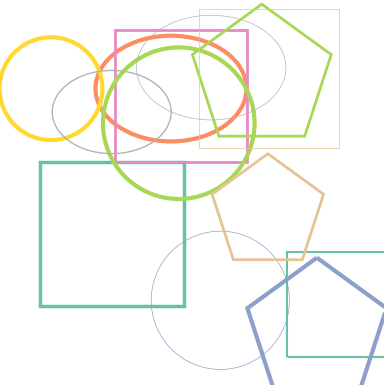[{"shape": "square", "thickness": 2.5, "radius": 0.93, "center": [0.29, 0.391]}, {"shape": "square", "thickness": 1.5, "radius": 0.68, "center": [0.882, 0.209]}, {"shape": "oval", "thickness": 3, "radius": 0.98, "center": [0.444, 0.77]}, {"shape": "pentagon", "thickness": 3, "radius": 0.95, "center": [0.823, 0.141]}, {"shape": "circle", "thickness": 0.5, "radius": 0.9, "center": [0.572, 0.22]}, {"shape": "square", "thickness": 2, "radius": 0.86, "center": [0.47, 0.752]}, {"shape": "pentagon", "thickness": 2, "radius": 0.95, "center": [0.68, 0.8]}, {"shape": "circle", "thickness": 3, "radius": 0.98, "center": [0.464, 0.68]}, {"shape": "circle", "thickness": 3, "radius": 0.67, "center": [0.132, 0.77]}, {"shape": "pentagon", "thickness": 2, "radius": 0.76, "center": [0.696, 0.448]}, {"shape": "square", "thickness": 0.5, "radius": 0.91, "center": [0.699, 0.796]}, {"shape": "oval", "thickness": 0.5, "radius": 0.97, "center": [0.549, 0.824]}, {"shape": "oval", "thickness": 1, "radius": 0.77, "center": [0.29, 0.709]}]